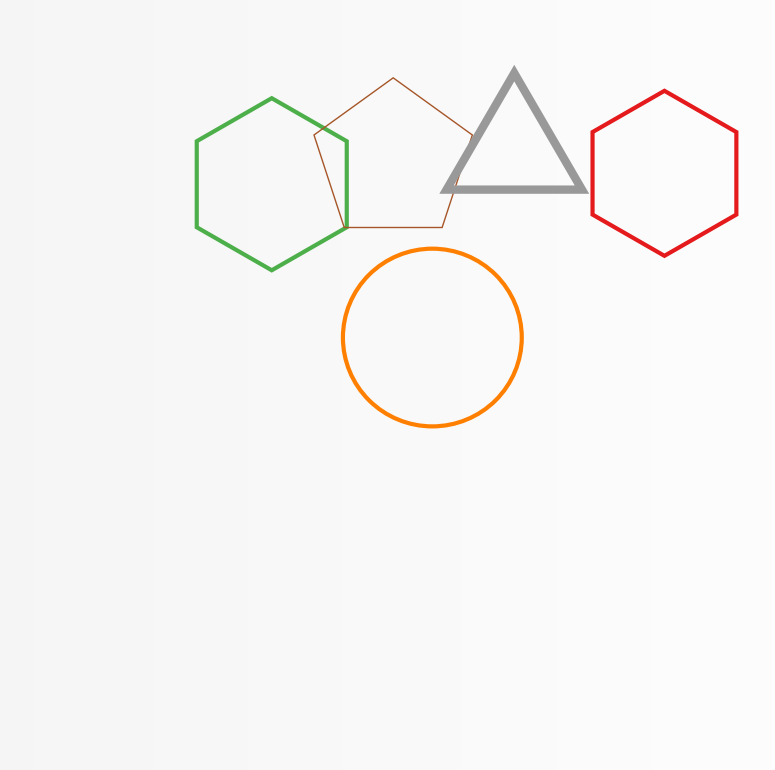[{"shape": "hexagon", "thickness": 1.5, "radius": 0.54, "center": [0.857, 0.775]}, {"shape": "hexagon", "thickness": 1.5, "radius": 0.56, "center": [0.351, 0.761]}, {"shape": "circle", "thickness": 1.5, "radius": 0.58, "center": [0.558, 0.562]}, {"shape": "pentagon", "thickness": 0.5, "radius": 0.54, "center": [0.507, 0.791]}, {"shape": "triangle", "thickness": 3, "radius": 0.5, "center": [0.664, 0.804]}]